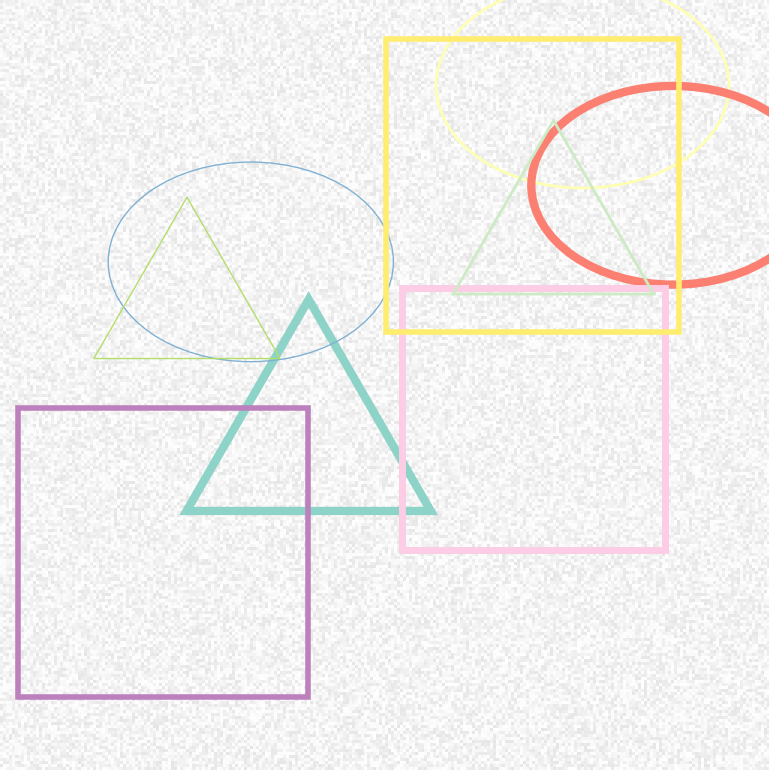[{"shape": "triangle", "thickness": 3, "radius": 0.92, "center": [0.401, 0.428]}, {"shape": "oval", "thickness": 1, "radius": 0.95, "center": [0.757, 0.889]}, {"shape": "oval", "thickness": 3, "radius": 0.92, "center": [0.874, 0.759]}, {"shape": "oval", "thickness": 0.5, "radius": 0.93, "center": [0.326, 0.66]}, {"shape": "triangle", "thickness": 0.5, "radius": 0.7, "center": [0.243, 0.604]}, {"shape": "square", "thickness": 2.5, "radius": 0.85, "center": [0.693, 0.456]}, {"shape": "square", "thickness": 2, "radius": 0.94, "center": [0.211, 0.282]}, {"shape": "triangle", "thickness": 1, "radius": 0.75, "center": [0.719, 0.693]}, {"shape": "square", "thickness": 2, "radius": 0.95, "center": [0.691, 0.76]}]